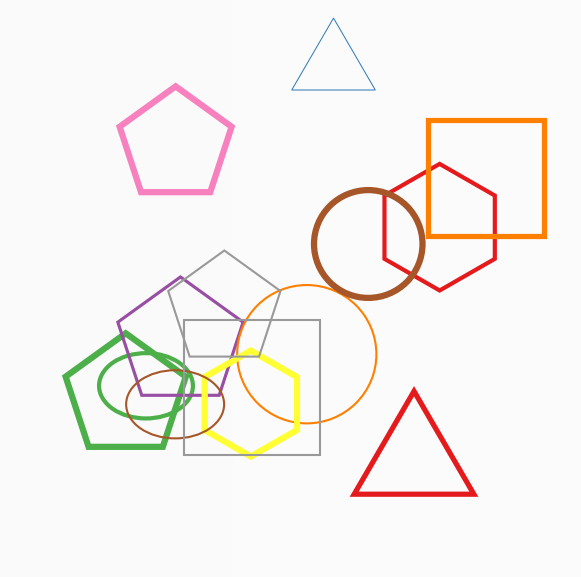[{"shape": "triangle", "thickness": 2.5, "radius": 0.59, "center": [0.712, 0.203]}, {"shape": "hexagon", "thickness": 2, "radius": 0.55, "center": [0.756, 0.606]}, {"shape": "triangle", "thickness": 0.5, "radius": 0.42, "center": [0.574, 0.885]}, {"shape": "oval", "thickness": 2, "radius": 0.4, "center": [0.251, 0.331]}, {"shape": "pentagon", "thickness": 3, "radius": 0.54, "center": [0.216, 0.313]}, {"shape": "pentagon", "thickness": 1.5, "radius": 0.57, "center": [0.31, 0.406]}, {"shape": "square", "thickness": 2.5, "radius": 0.5, "center": [0.836, 0.691]}, {"shape": "circle", "thickness": 1, "radius": 0.6, "center": [0.528, 0.386]}, {"shape": "hexagon", "thickness": 3, "radius": 0.46, "center": [0.432, 0.3]}, {"shape": "oval", "thickness": 1, "radius": 0.42, "center": [0.301, 0.299]}, {"shape": "circle", "thickness": 3, "radius": 0.47, "center": [0.634, 0.577]}, {"shape": "pentagon", "thickness": 3, "radius": 0.51, "center": [0.302, 0.748]}, {"shape": "square", "thickness": 1, "radius": 0.58, "center": [0.434, 0.328]}, {"shape": "pentagon", "thickness": 1, "radius": 0.51, "center": [0.386, 0.464]}]